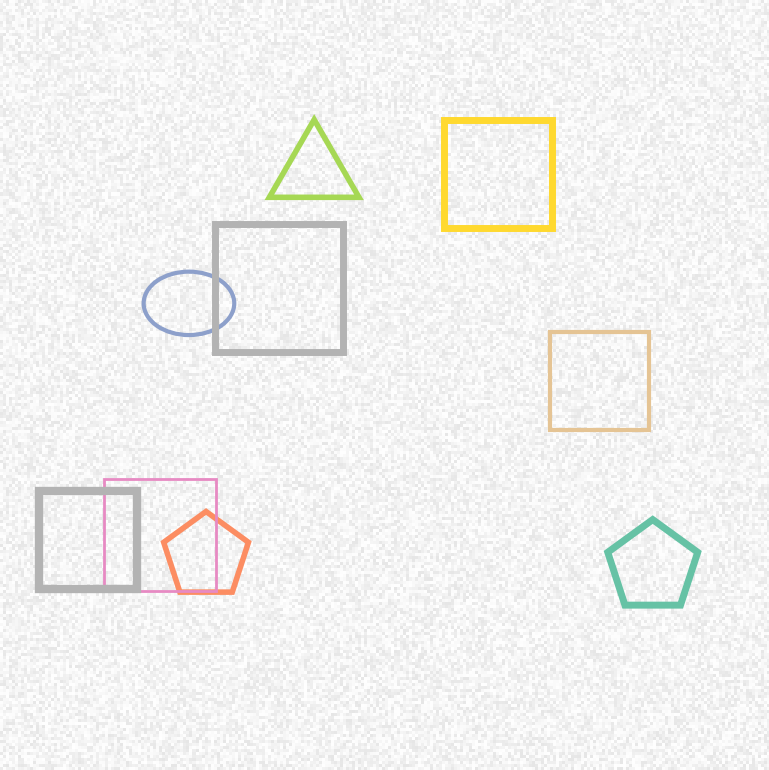[{"shape": "pentagon", "thickness": 2.5, "radius": 0.31, "center": [0.848, 0.264]}, {"shape": "pentagon", "thickness": 2, "radius": 0.29, "center": [0.268, 0.278]}, {"shape": "oval", "thickness": 1.5, "radius": 0.29, "center": [0.245, 0.606]}, {"shape": "square", "thickness": 1, "radius": 0.37, "center": [0.208, 0.305]}, {"shape": "triangle", "thickness": 2, "radius": 0.34, "center": [0.408, 0.777]}, {"shape": "square", "thickness": 2.5, "radius": 0.35, "center": [0.647, 0.774]}, {"shape": "square", "thickness": 1.5, "radius": 0.32, "center": [0.778, 0.505]}, {"shape": "square", "thickness": 2.5, "radius": 0.42, "center": [0.362, 0.626]}, {"shape": "square", "thickness": 3, "radius": 0.32, "center": [0.115, 0.298]}]